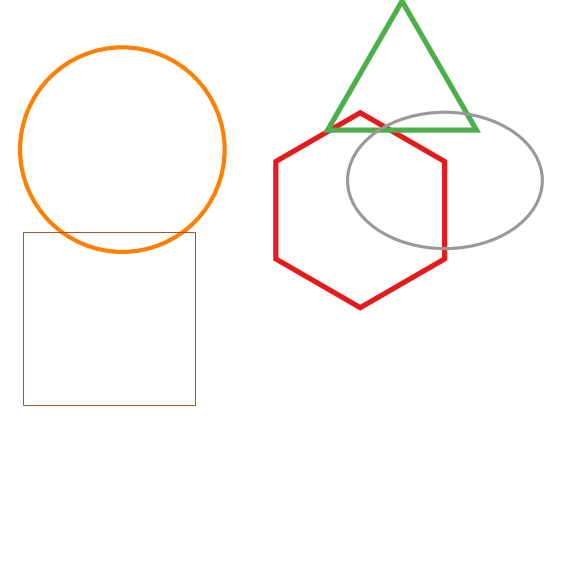[{"shape": "hexagon", "thickness": 2.5, "radius": 0.84, "center": [0.624, 0.635]}, {"shape": "triangle", "thickness": 2.5, "radius": 0.74, "center": [0.696, 0.848]}, {"shape": "circle", "thickness": 2, "radius": 0.89, "center": [0.212, 0.74]}, {"shape": "square", "thickness": 0.5, "radius": 0.75, "center": [0.189, 0.448]}, {"shape": "oval", "thickness": 1.5, "radius": 0.84, "center": [0.77, 0.687]}]